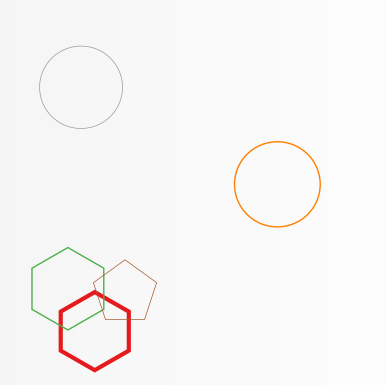[{"shape": "hexagon", "thickness": 3, "radius": 0.51, "center": [0.245, 0.14]}, {"shape": "hexagon", "thickness": 1, "radius": 0.53, "center": [0.175, 0.25]}, {"shape": "circle", "thickness": 1, "radius": 0.55, "center": [0.716, 0.521]}, {"shape": "pentagon", "thickness": 0.5, "radius": 0.43, "center": [0.323, 0.239]}, {"shape": "circle", "thickness": 0.5, "radius": 0.54, "center": [0.209, 0.773]}]